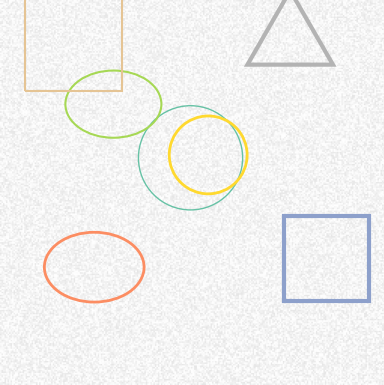[{"shape": "circle", "thickness": 1, "radius": 0.68, "center": [0.495, 0.59]}, {"shape": "oval", "thickness": 2, "radius": 0.65, "center": [0.245, 0.306]}, {"shape": "square", "thickness": 3, "radius": 0.55, "center": [0.848, 0.328]}, {"shape": "oval", "thickness": 1.5, "radius": 0.62, "center": [0.295, 0.729]}, {"shape": "circle", "thickness": 2, "radius": 0.51, "center": [0.541, 0.598]}, {"shape": "square", "thickness": 1.5, "radius": 0.63, "center": [0.192, 0.889]}, {"shape": "triangle", "thickness": 3, "radius": 0.64, "center": [0.754, 0.896]}]